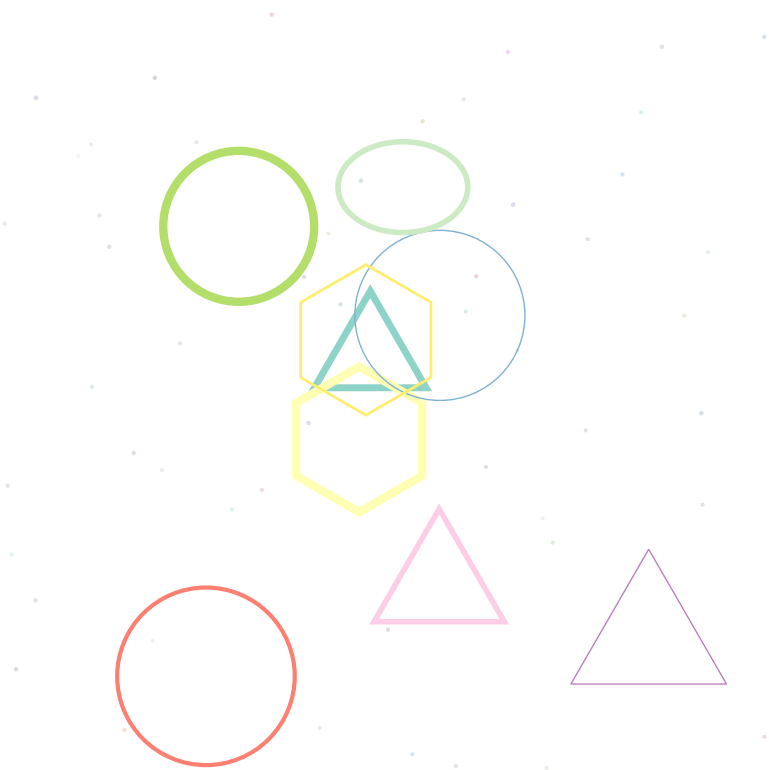[{"shape": "triangle", "thickness": 2.5, "radius": 0.42, "center": [0.481, 0.538]}, {"shape": "hexagon", "thickness": 3, "radius": 0.47, "center": [0.467, 0.429]}, {"shape": "circle", "thickness": 1.5, "radius": 0.58, "center": [0.267, 0.122]}, {"shape": "circle", "thickness": 0.5, "radius": 0.55, "center": [0.571, 0.59]}, {"shape": "circle", "thickness": 3, "radius": 0.49, "center": [0.31, 0.706]}, {"shape": "triangle", "thickness": 2, "radius": 0.49, "center": [0.57, 0.241]}, {"shape": "triangle", "thickness": 0.5, "radius": 0.58, "center": [0.842, 0.17]}, {"shape": "oval", "thickness": 2, "radius": 0.42, "center": [0.523, 0.757]}, {"shape": "hexagon", "thickness": 1, "radius": 0.49, "center": [0.475, 0.559]}]